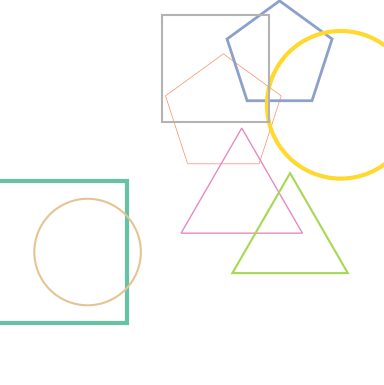[{"shape": "square", "thickness": 3, "radius": 0.92, "center": [0.147, 0.345]}, {"shape": "pentagon", "thickness": 0.5, "radius": 0.79, "center": [0.58, 0.702]}, {"shape": "pentagon", "thickness": 2, "radius": 0.72, "center": [0.726, 0.854]}, {"shape": "triangle", "thickness": 1, "radius": 0.91, "center": [0.628, 0.485]}, {"shape": "triangle", "thickness": 1.5, "radius": 0.87, "center": [0.754, 0.377]}, {"shape": "circle", "thickness": 3, "radius": 0.96, "center": [0.885, 0.728]}, {"shape": "circle", "thickness": 1.5, "radius": 0.69, "center": [0.228, 0.345]}, {"shape": "square", "thickness": 1.5, "radius": 0.69, "center": [0.56, 0.823]}]